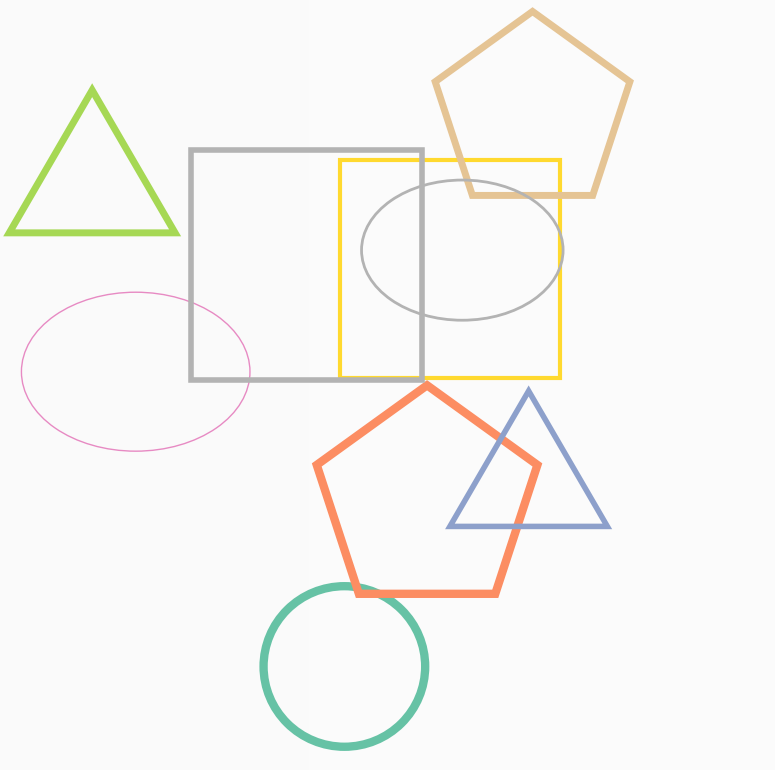[{"shape": "circle", "thickness": 3, "radius": 0.52, "center": [0.444, 0.134]}, {"shape": "pentagon", "thickness": 3, "radius": 0.75, "center": [0.551, 0.35]}, {"shape": "triangle", "thickness": 2, "radius": 0.59, "center": [0.682, 0.375]}, {"shape": "oval", "thickness": 0.5, "radius": 0.74, "center": [0.175, 0.517]}, {"shape": "triangle", "thickness": 2.5, "radius": 0.62, "center": [0.119, 0.759]}, {"shape": "square", "thickness": 1.5, "radius": 0.71, "center": [0.581, 0.65]}, {"shape": "pentagon", "thickness": 2.5, "radius": 0.66, "center": [0.687, 0.853]}, {"shape": "oval", "thickness": 1, "radius": 0.65, "center": [0.597, 0.675]}, {"shape": "square", "thickness": 2, "radius": 0.75, "center": [0.395, 0.656]}]